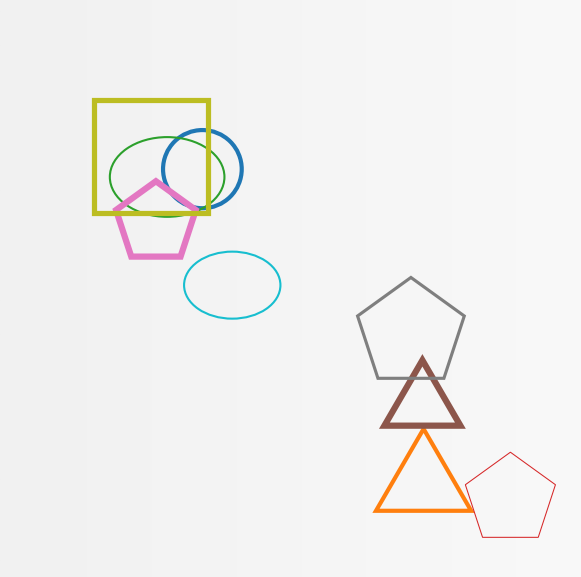[{"shape": "circle", "thickness": 2, "radius": 0.34, "center": [0.348, 0.706]}, {"shape": "triangle", "thickness": 2, "radius": 0.47, "center": [0.729, 0.162]}, {"shape": "oval", "thickness": 1, "radius": 0.49, "center": [0.288, 0.693]}, {"shape": "pentagon", "thickness": 0.5, "radius": 0.41, "center": [0.878, 0.135]}, {"shape": "triangle", "thickness": 3, "radius": 0.38, "center": [0.727, 0.3]}, {"shape": "pentagon", "thickness": 3, "radius": 0.36, "center": [0.268, 0.613]}, {"shape": "pentagon", "thickness": 1.5, "radius": 0.48, "center": [0.707, 0.422]}, {"shape": "square", "thickness": 2.5, "radius": 0.49, "center": [0.26, 0.728]}, {"shape": "oval", "thickness": 1, "radius": 0.41, "center": [0.4, 0.505]}]